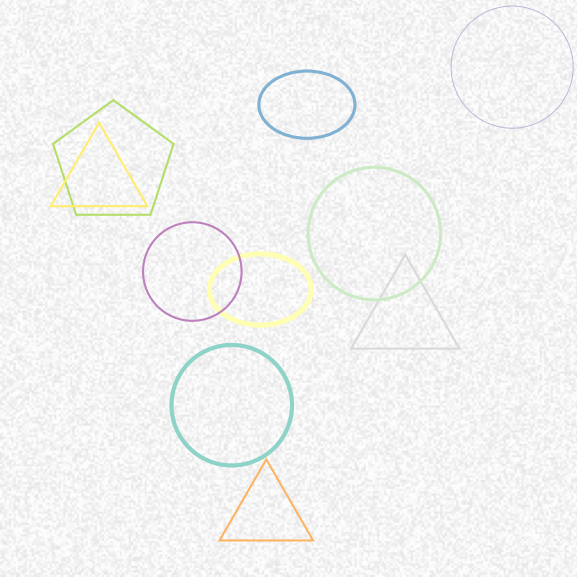[{"shape": "circle", "thickness": 2, "radius": 0.52, "center": [0.401, 0.298]}, {"shape": "oval", "thickness": 2.5, "radius": 0.44, "center": [0.451, 0.498]}, {"shape": "circle", "thickness": 0.5, "radius": 0.53, "center": [0.887, 0.883]}, {"shape": "oval", "thickness": 1.5, "radius": 0.42, "center": [0.531, 0.818]}, {"shape": "triangle", "thickness": 1, "radius": 0.47, "center": [0.461, 0.11]}, {"shape": "pentagon", "thickness": 1, "radius": 0.55, "center": [0.196, 0.716]}, {"shape": "triangle", "thickness": 1, "radius": 0.54, "center": [0.702, 0.45]}, {"shape": "circle", "thickness": 1, "radius": 0.43, "center": [0.333, 0.529]}, {"shape": "circle", "thickness": 1.5, "radius": 0.57, "center": [0.648, 0.595]}, {"shape": "triangle", "thickness": 1, "radius": 0.48, "center": [0.172, 0.69]}]